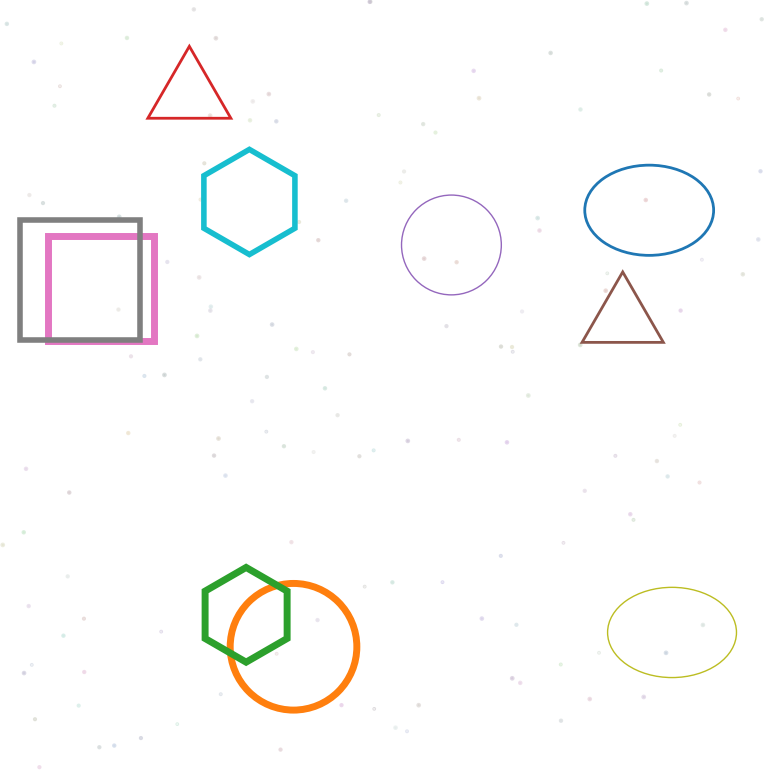[{"shape": "oval", "thickness": 1, "radius": 0.42, "center": [0.843, 0.727]}, {"shape": "circle", "thickness": 2.5, "radius": 0.41, "center": [0.381, 0.16]}, {"shape": "hexagon", "thickness": 2.5, "radius": 0.31, "center": [0.32, 0.202]}, {"shape": "triangle", "thickness": 1, "radius": 0.31, "center": [0.246, 0.878]}, {"shape": "circle", "thickness": 0.5, "radius": 0.32, "center": [0.586, 0.682]}, {"shape": "triangle", "thickness": 1, "radius": 0.3, "center": [0.809, 0.586]}, {"shape": "square", "thickness": 2.5, "radius": 0.34, "center": [0.131, 0.625]}, {"shape": "square", "thickness": 2, "radius": 0.39, "center": [0.104, 0.637]}, {"shape": "oval", "thickness": 0.5, "radius": 0.42, "center": [0.873, 0.179]}, {"shape": "hexagon", "thickness": 2, "radius": 0.34, "center": [0.324, 0.738]}]